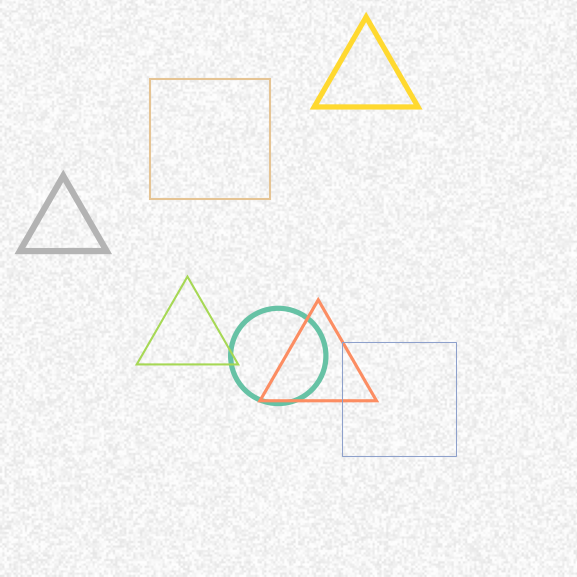[{"shape": "circle", "thickness": 2.5, "radius": 0.41, "center": [0.482, 0.383]}, {"shape": "triangle", "thickness": 1.5, "radius": 0.58, "center": [0.551, 0.363]}, {"shape": "square", "thickness": 0.5, "radius": 0.5, "center": [0.691, 0.308]}, {"shape": "triangle", "thickness": 1, "radius": 0.51, "center": [0.325, 0.419]}, {"shape": "triangle", "thickness": 2.5, "radius": 0.52, "center": [0.634, 0.866]}, {"shape": "square", "thickness": 1, "radius": 0.52, "center": [0.363, 0.758]}, {"shape": "triangle", "thickness": 3, "radius": 0.43, "center": [0.11, 0.608]}]